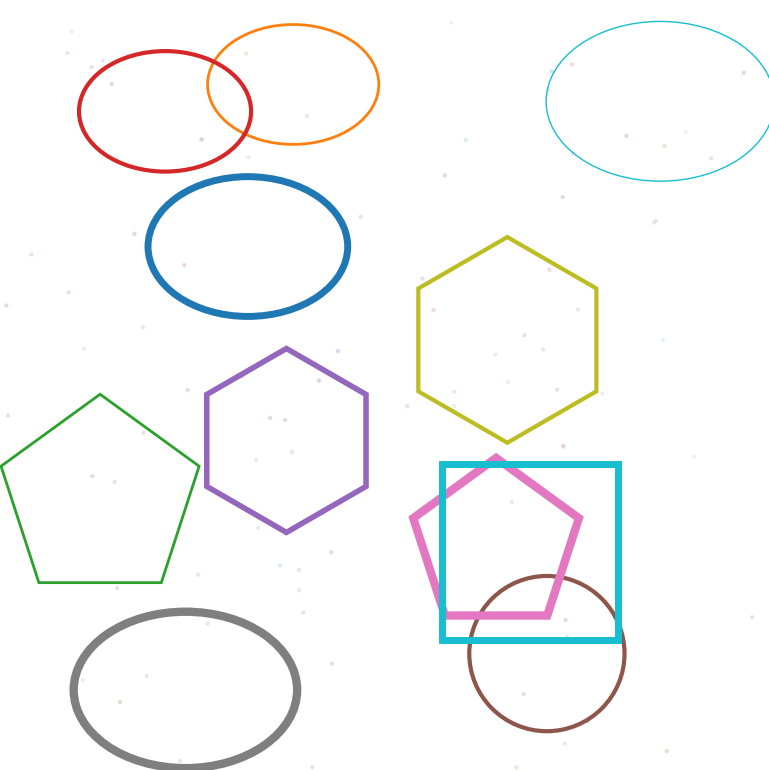[{"shape": "oval", "thickness": 2.5, "radius": 0.65, "center": [0.322, 0.68]}, {"shape": "oval", "thickness": 1, "radius": 0.56, "center": [0.381, 0.89]}, {"shape": "pentagon", "thickness": 1, "radius": 0.68, "center": [0.13, 0.353]}, {"shape": "oval", "thickness": 1.5, "radius": 0.56, "center": [0.214, 0.855]}, {"shape": "hexagon", "thickness": 2, "radius": 0.6, "center": [0.372, 0.428]}, {"shape": "circle", "thickness": 1.5, "radius": 0.5, "center": [0.71, 0.151]}, {"shape": "pentagon", "thickness": 3, "radius": 0.57, "center": [0.644, 0.292]}, {"shape": "oval", "thickness": 3, "radius": 0.73, "center": [0.241, 0.104]}, {"shape": "hexagon", "thickness": 1.5, "radius": 0.67, "center": [0.659, 0.559]}, {"shape": "square", "thickness": 2.5, "radius": 0.57, "center": [0.688, 0.283]}, {"shape": "oval", "thickness": 0.5, "radius": 0.74, "center": [0.857, 0.868]}]